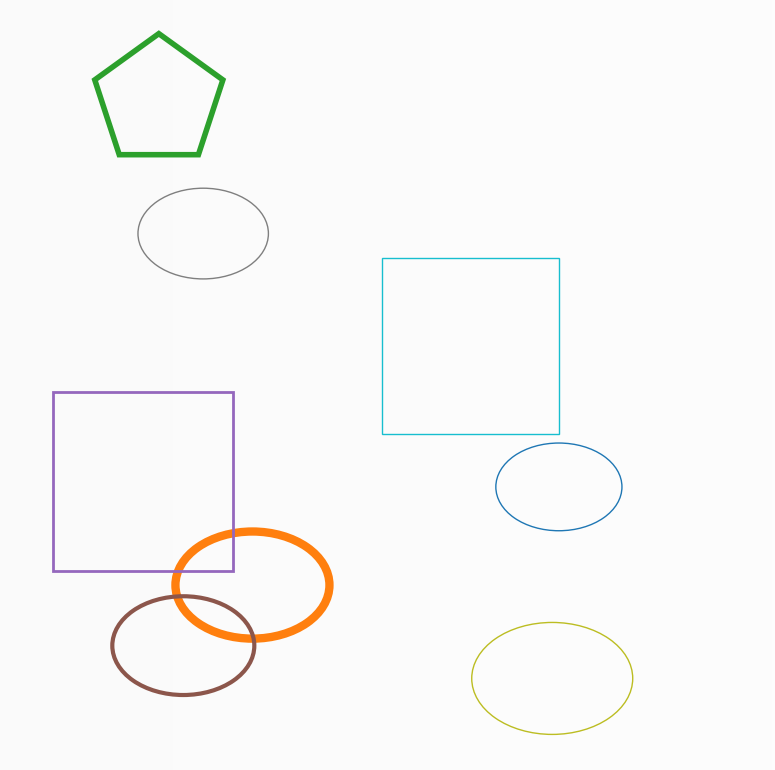[{"shape": "oval", "thickness": 0.5, "radius": 0.41, "center": [0.721, 0.368]}, {"shape": "oval", "thickness": 3, "radius": 0.5, "center": [0.326, 0.24]}, {"shape": "pentagon", "thickness": 2, "radius": 0.43, "center": [0.205, 0.869]}, {"shape": "square", "thickness": 1, "radius": 0.58, "center": [0.185, 0.375]}, {"shape": "oval", "thickness": 1.5, "radius": 0.46, "center": [0.237, 0.162]}, {"shape": "oval", "thickness": 0.5, "radius": 0.42, "center": [0.262, 0.697]}, {"shape": "oval", "thickness": 0.5, "radius": 0.52, "center": [0.713, 0.119]}, {"shape": "square", "thickness": 0.5, "radius": 0.57, "center": [0.607, 0.55]}]